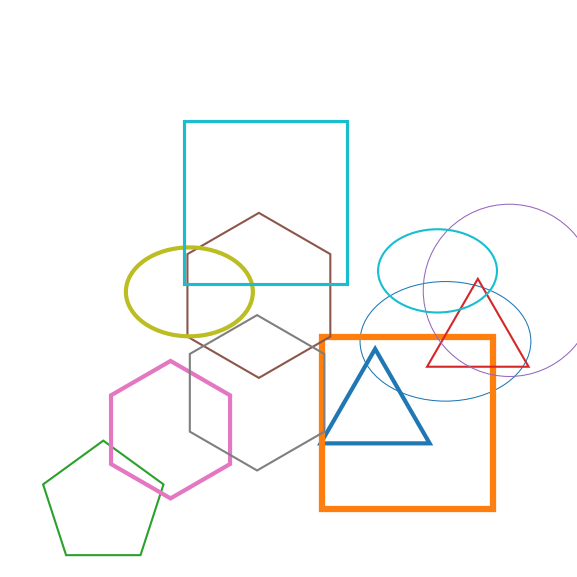[{"shape": "oval", "thickness": 0.5, "radius": 0.74, "center": [0.771, 0.408]}, {"shape": "triangle", "thickness": 2, "radius": 0.54, "center": [0.65, 0.286]}, {"shape": "square", "thickness": 3, "radius": 0.74, "center": [0.706, 0.267]}, {"shape": "pentagon", "thickness": 1, "radius": 0.55, "center": [0.179, 0.127]}, {"shape": "triangle", "thickness": 1, "radius": 0.51, "center": [0.827, 0.415]}, {"shape": "circle", "thickness": 0.5, "radius": 0.75, "center": [0.882, 0.496]}, {"shape": "hexagon", "thickness": 1, "radius": 0.71, "center": [0.448, 0.488]}, {"shape": "hexagon", "thickness": 2, "radius": 0.59, "center": [0.295, 0.255]}, {"shape": "hexagon", "thickness": 1, "radius": 0.67, "center": [0.445, 0.319]}, {"shape": "oval", "thickness": 2, "radius": 0.55, "center": [0.328, 0.494]}, {"shape": "oval", "thickness": 1, "radius": 0.51, "center": [0.758, 0.53]}, {"shape": "square", "thickness": 1.5, "radius": 0.71, "center": [0.46, 0.648]}]